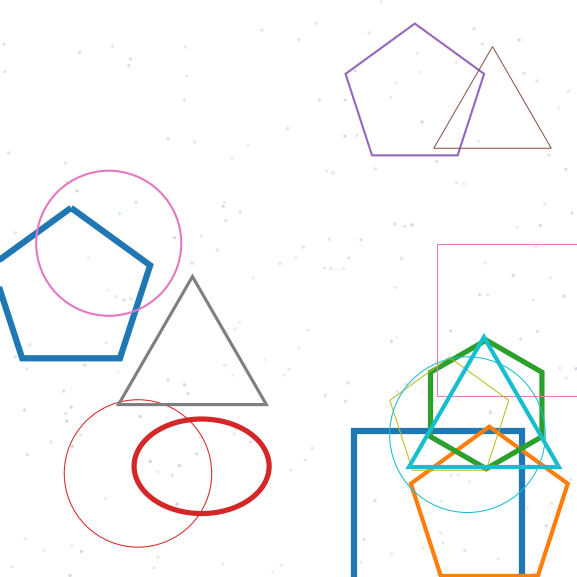[{"shape": "pentagon", "thickness": 3, "radius": 0.72, "center": [0.123, 0.495]}, {"shape": "square", "thickness": 3, "radius": 0.73, "center": [0.758, 0.107]}, {"shape": "pentagon", "thickness": 2, "radius": 0.71, "center": [0.847, 0.117]}, {"shape": "hexagon", "thickness": 2.5, "radius": 0.56, "center": [0.842, 0.299]}, {"shape": "circle", "thickness": 0.5, "radius": 0.64, "center": [0.239, 0.179]}, {"shape": "oval", "thickness": 2.5, "radius": 0.58, "center": [0.349, 0.192]}, {"shape": "pentagon", "thickness": 1, "radius": 0.63, "center": [0.718, 0.832]}, {"shape": "triangle", "thickness": 0.5, "radius": 0.59, "center": [0.853, 0.801]}, {"shape": "square", "thickness": 0.5, "radius": 0.65, "center": [0.888, 0.445]}, {"shape": "circle", "thickness": 1, "radius": 0.63, "center": [0.188, 0.578]}, {"shape": "triangle", "thickness": 1.5, "radius": 0.74, "center": [0.333, 0.372]}, {"shape": "pentagon", "thickness": 0.5, "radius": 0.54, "center": [0.778, 0.272]}, {"shape": "circle", "thickness": 0.5, "radius": 0.67, "center": [0.809, 0.246]}, {"shape": "triangle", "thickness": 2, "radius": 0.75, "center": [0.838, 0.265]}]